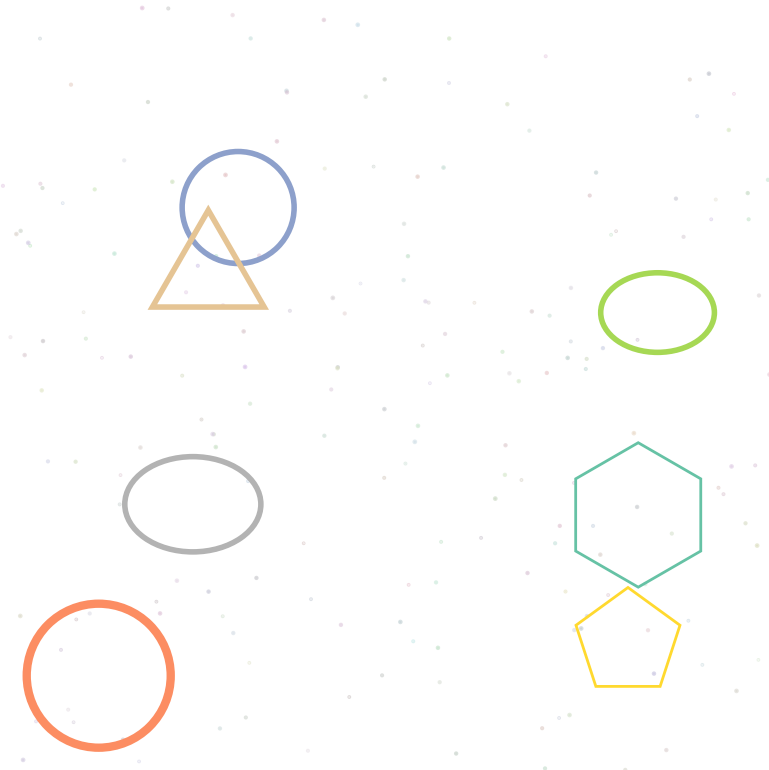[{"shape": "hexagon", "thickness": 1, "radius": 0.47, "center": [0.829, 0.331]}, {"shape": "circle", "thickness": 3, "radius": 0.47, "center": [0.128, 0.122]}, {"shape": "circle", "thickness": 2, "radius": 0.36, "center": [0.309, 0.731]}, {"shape": "oval", "thickness": 2, "radius": 0.37, "center": [0.854, 0.594]}, {"shape": "pentagon", "thickness": 1, "radius": 0.36, "center": [0.816, 0.166]}, {"shape": "triangle", "thickness": 2, "radius": 0.42, "center": [0.271, 0.643]}, {"shape": "oval", "thickness": 2, "radius": 0.44, "center": [0.25, 0.345]}]